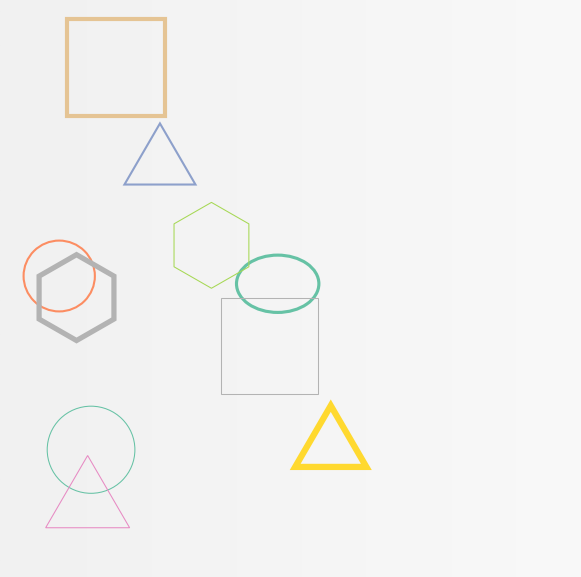[{"shape": "circle", "thickness": 0.5, "radius": 0.38, "center": [0.157, 0.22]}, {"shape": "oval", "thickness": 1.5, "radius": 0.35, "center": [0.478, 0.508]}, {"shape": "circle", "thickness": 1, "radius": 0.31, "center": [0.102, 0.521]}, {"shape": "triangle", "thickness": 1, "radius": 0.35, "center": [0.275, 0.715]}, {"shape": "triangle", "thickness": 0.5, "radius": 0.42, "center": [0.151, 0.127]}, {"shape": "hexagon", "thickness": 0.5, "radius": 0.37, "center": [0.364, 0.574]}, {"shape": "triangle", "thickness": 3, "radius": 0.35, "center": [0.569, 0.226]}, {"shape": "square", "thickness": 2, "radius": 0.42, "center": [0.199, 0.882]}, {"shape": "square", "thickness": 0.5, "radius": 0.42, "center": [0.463, 0.401]}, {"shape": "hexagon", "thickness": 2.5, "radius": 0.37, "center": [0.132, 0.484]}]